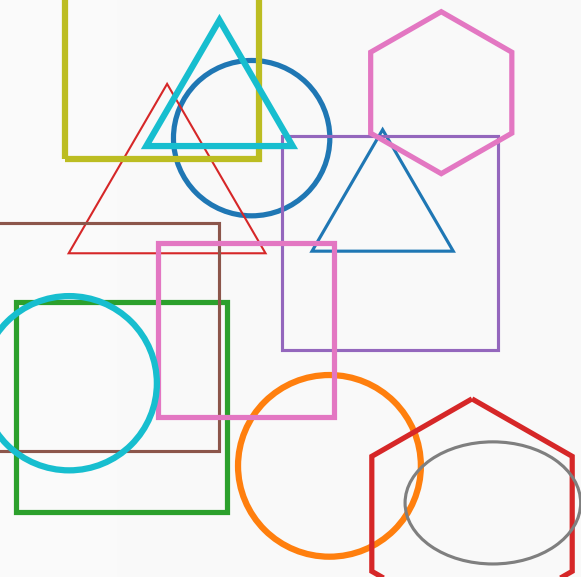[{"shape": "triangle", "thickness": 1.5, "radius": 0.7, "center": [0.658, 0.634]}, {"shape": "circle", "thickness": 2.5, "radius": 0.67, "center": [0.433, 0.76]}, {"shape": "circle", "thickness": 3, "radius": 0.79, "center": [0.567, 0.192]}, {"shape": "square", "thickness": 2.5, "radius": 0.91, "center": [0.209, 0.294]}, {"shape": "hexagon", "thickness": 2.5, "radius": 1.0, "center": [0.812, 0.109]}, {"shape": "triangle", "thickness": 1, "radius": 0.98, "center": [0.287, 0.658]}, {"shape": "square", "thickness": 1.5, "radius": 0.93, "center": [0.671, 0.578]}, {"shape": "square", "thickness": 1.5, "radius": 0.98, "center": [0.181, 0.416]}, {"shape": "square", "thickness": 2.5, "radius": 0.75, "center": [0.424, 0.428]}, {"shape": "hexagon", "thickness": 2.5, "radius": 0.7, "center": [0.759, 0.839]}, {"shape": "oval", "thickness": 1.5, "radius": 0.76, "center": [0.848, 0.128]}, {"shape": "square", "thickness": 3, "radius": 0.83, "center": [0.279, 0.89]}, {"shape": "circle", "thickness": 3, "radius": 0.75, "center": [0.119, 0.336]}, {"shape": "triangle", "thickness": 3, "radius": 0.73, "center": [0.378, 0.819]}]